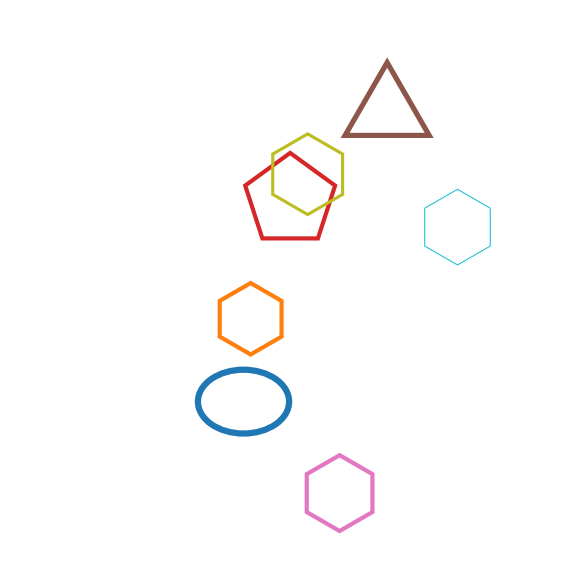[{"shape": "oval", "thickness": 3, "radius": 0.39, "center": [0.422, 0.304]}, {"shape": "hexagon", "thickness": 2, "radius": 0.31, "center": [0.434, 0.447]}, {"shape": "pentagon", "thickness": 2, "radius": 0.41, "center": [0.502, 0.652]}, {"shape": "triangle", "thickness": 2.5, "radius": 0.42, "center": [0.67, 0.807]}, {"shape": "hexagon", "thickness": 2, "radius": 0.33, "center": [0.588, 0.145]}, {"shape": "hexagon", "thickness": 1.5, "radius": 0.35, "center": [0.533, 0.697]}, {"shape": "hexagon", "thickness": 0.5, "radius": 0.33, "center": [0.792, 0.606]}]